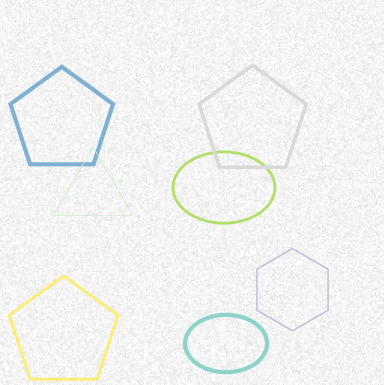[{"shape": "oval", "thickness": 3, "radius": 0.53, "center": [0.587, 0.108]}, {"shape": "hexagon", "thickness": 1, "radius": 0.53, "center": [0.76, 0.248]}, {"shape": "pentagon", "thickness": 3, "radius": 0.7, "center": [0.16, 0.686]}, {"shape": "oval", "thickness": 2, "radius": 0.66, "center": [0.582, 0.513]}, {"shape": "pentagon", "thickness": 2.5, "radius": 0.73, "center": [0.656, 0.684]}, {"shape": "triangle", "thickness": 0.5, "radius": 0.6, "center": [0.242, 0.5]}, {"shape": "pentagon", "thickness": 2, "radius": 0.74, "center": [0.165, 0.135]}]